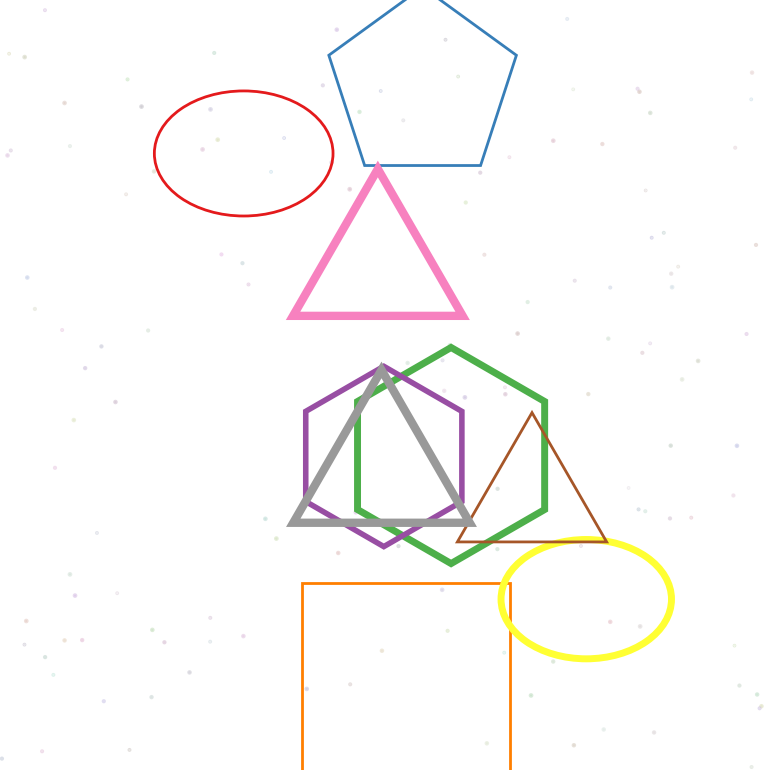[{"shape": "oval", "thickness": 1, "radius": 0.58, "center": [0.316, 0.801]}, {"shape": "pentagon", "thickness": 1, "radius": 0.64, "center": [0.549, 0.889]}, {"shape": "hexagon", "thickness": 2.5, "radius": 0.7, "center": [0.586, 0.408]}, {"shape": "hexagon", "thickness": 2, "radius": 0.59, "center": [0.498, 0.407]}, {"shape": "square", "thickness": 1, "radius": 0.67, "center": [0.527, 0.108]}, {"shape": "oval", "thickness": 2.5, "radius": 0.55, "center": [0.761, 0.222]}, {"shape": "triangle", "thickness": 1, "radius": 0.56, "center": [0.691, 0.352]}, {"shape": "triangle", "thickness": 3, "radius": 0.64, "center": [0.491, 0.653]}, {"shape": "triangle", "thickness": 3, "radius": 0.66, "center": [0.495, 0.387]}]